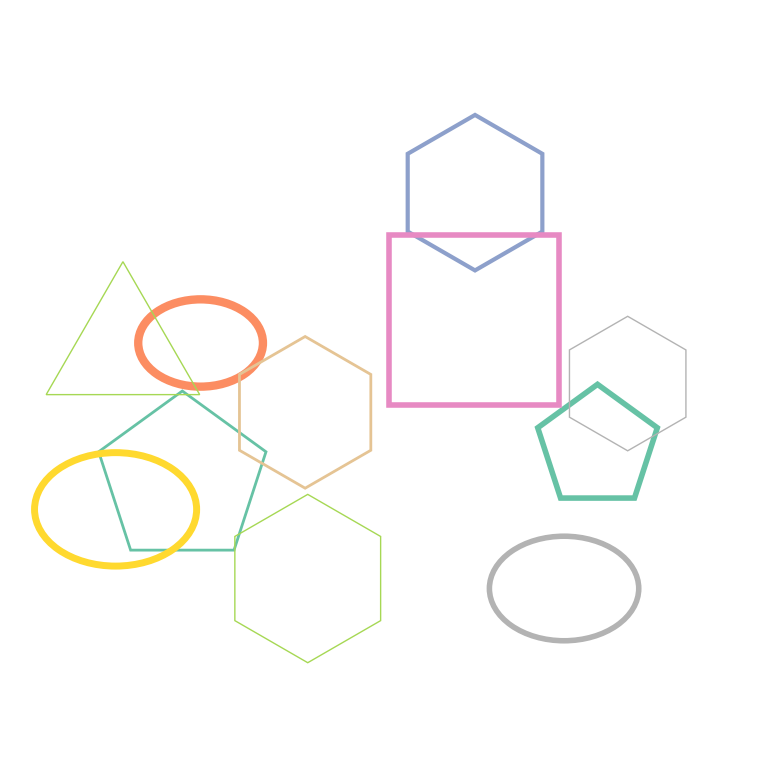[{"shape": "pentagon", "thickness": 1, "radius": 0.57, "center": [0.237, 0.378]}, {"shape": "pentagon", "thickness": 2, "radius": 0.41, "center": [0.776, 0.419]}, {"shape": "oval", "thickness": 3, "radius": 0.4, "center": [0.261, 0.555]}, {"shape": "hexagon", "thickness": 1.5, "radius": 0.5, "center": [0.617, 0.75]}, {"shape": "square", "thickness": 2, "radius": 0.55, "center": [0.615, 0.585]}, {"shape": "hexagon", "thickness": 0.5, "radius": 0.55, "center": [0.4, 0.249]}, {"shape": "triangle", "thickness": 0.5, "radius": 0.58, "center": [0.16, 0.545]}, {"shape": "oval", "thickness": 2.5, "radius": 0.53, "center": [0.15, 0.338]}, {"shape": "hexagon", "thickness": 1, "radius": 0.49, "center": [0.396, 0.464]}, {"shape": "oval", "thickness": 2, "radius": 0.48, "center": [0.733, 0.236]}, {"shape": "hexagon", "thickness": 0.5, "radius": 0.44, "center": [0.815, 0.502]}]